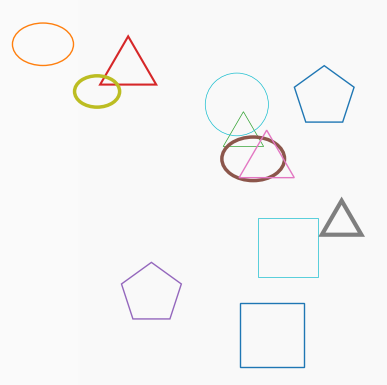[{"shape": "pentagon", "thickness": 1, "radius": 0.4, "center": [0.837, 0.748]}, {"shape": "square", "thickness": 1, "radius": 0.41, "center": [0.703, 0.13]}, {"shape": "oval", "thickness": 1, "radius": 0.39, "center": [0.111, 0.885]}, {"shape": "triangle", "thickness": 0.5, "radius": 0.3, "center": [0.628, 0.65]}, {"shape": "triangle", "thickness": 1.5, "radius": 0.42, "center": [0.331, 0.822]}, {"shape": "pentagon", "thickness": 1, "radius": 0.41, "center": [0.391, 0.237]}, {"shape": "oval", "thickness": 2.5, "radius": 0.4, "center": [0.653, 0.587]}, {"shape": "triangle", "thickness": 1, "radius": 0.41, "center": [0.688, 0.58]}, {"shape": "triangle", "thickness": 3, "radius": 0.29, "center": [0.882, 0.42]}, {"shape": "oval", "thickness": 2.5, "radius": 0.29, "center": [0.251, 0.762]}, {"shape": "square", "thickness": 0.5, "radius": 0.38, "center": [0.742, 0.358]}, {"shape": "circle", "thickness": 0.5, "radius": 0.41, "center": [0.611, 0.729]}]